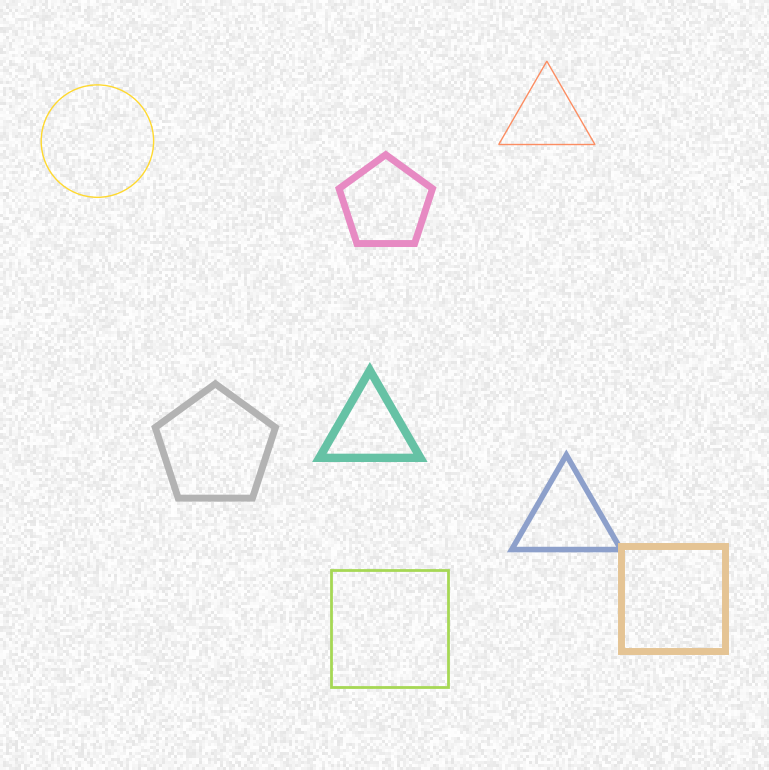[{"shape": "triangle", "thickness": 3, "radius": 0.38, "center": [0.48, 0.443]}, {"shape": "triangle", "thickness": 0.5, "radius": 0.36, "center": [0.71, 0.848]}, {"shape": "triangle", "thickness": 2, "radius": 0.41, "center": [0.736, 0.327]}, {"shape": "pentagon", "thickness": 2.5, "radius": 0.32, "center": [0.501, 0.735]}, {"shape": "square", "thickness": 1, "radius": 0.38, "center": [0.506, 0.184]}, {"shape": "circle", "thickness": 0.5, "radius": 0.37, "center": [0.126, 0.817]}, {"shape": "square", "thickness": 2.5, "radius": 0.34, "center": [0.874, 0.223]}, {"shape": "pentagon", "thickness": 2.5, "radius": 0.41, "center": [0.28, 0.419]}]